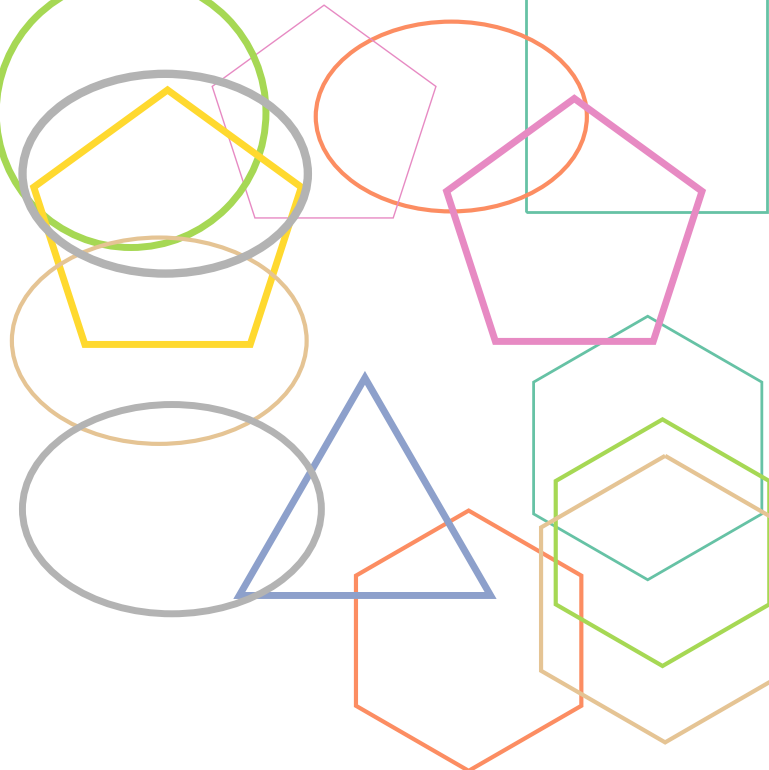[{"shape": "square", "thickness": 1, "radius": 0.78, "center": [0.84, 0.881]}, {"shape": "hexagon", "thickness": 1, "radius": 0.86, "center": [0.841, 0.418]}, {"shape": "hexagon", "thickness": 1.5, "radius": 0.84, "center": [0.609, 0.168]}, {"shape": "oval", "thickness": 1.5, "radius": 0.88, "center": [0.586, 0.849]}, {"shape": "triangle", "thickness": 2.5, "radius": 0.94, "center": [0.474, 0.321]}, {"shape": "pentagon", "thickness": 2.5, "radius": 0.87, "center": [0.746, 0.698]}, {"shape": "pentagon", "thickness": 0.5, "radius": 0.76, "center": [0.421, 0.841]}, {"shape": "hexagon", "thickness": 1.5, "radius": 0.8, "center": [0.86, 0.295]}, {"shape": "circle", "thickness": 2.5, "radius": 0.88, "center": [0.17, 0.854]}, {"shape": "pentagon", "thickness": 2.5, "radius": 0.91, "center": [0.218, 0.7]}, {"shape": "hexagon", "thickness": 1.5, "radius": 0.93, "center": [0.864, 0.222]}, {"shape": "oval", "thickness": 1.5, "radius": 0.96, "center": [0.207, 0.558]}, {"shape": "oval", "thickness": 2.5, "radius": 0.97, "center": [0.223, 0.339]}, {"shape": "oval", "thickness": 3, "radius": 0.93, "center": [0.215, 0.774]}]